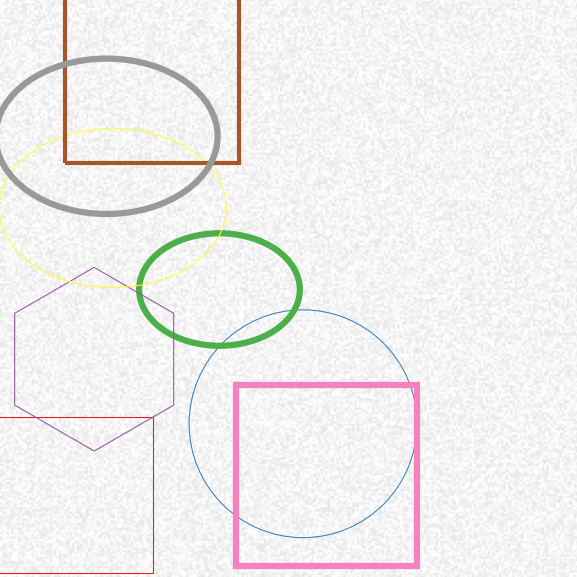[{"shape": "square", "thickness": 0.5, "radius": 0.67, "center": [0.131, 0.142]}, {"shape": "circle", "thickness": 0.5, "radius": 0.99, "center": [0.525, 0.265]}, {"shape": "oval", "thickness": 3, "radius": 0.7, "center": [0.38, 0.498]}, {"shape": "hexagon", "thickness": 0.5, "radius": 0.79, "center": [0.163, 0.377]}, {"shape": "oval", "thickness": 0.5, "radius": 0.98, "center": [0.195, 0.639]}, {"shape": "square", "thickness": 2, "radius": 0.75, "center": [0.263, 0.868]}, {"shape": "square", "thickness": 3, "radius": 0.78, "center": [0.565, 0.176]}, {"shape": "oval", "thickness": 3, "radius": 0.96, "center": [0.185, 0.763]}]